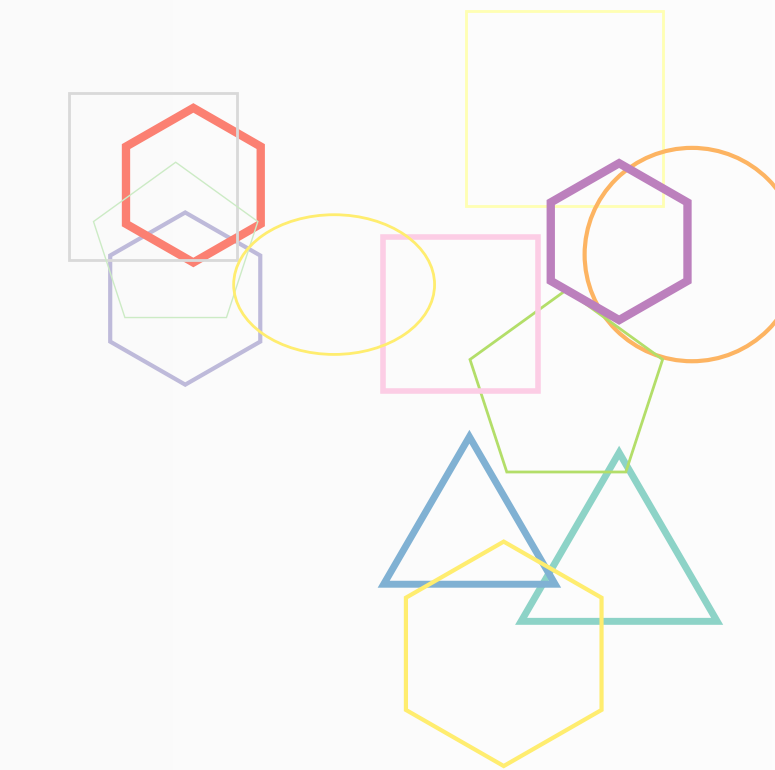[{"shape": "triangle", "thickness": 2.5, "radius": 0.73, "center": [0.799, 0.266]}, {"shape": "square", "thickness": 1, "radius": 0.64, "center": [0.728, 0.859]}, {"shape": "hexagon", "thickness": 1.5, "radius": 0.56, "center": [0.239, 0.612]}, {"shape": "hexagon", "thickness": 3, "radius": 0.5, "center": [0.249, 0.759]}, {"shape": "triangle", "thickness": 2.5, "radius": 0.64, "center": [0.606, 0.305]}, {"shape": "circle", "thickness": 1.5, "radius": 0.69, "center": [0.893, 0.669]}, {"shape": "pentagon", "thickness": 1, "radius": 0.65, "center": [0.731, 0.493]}, {"shape": "square", "thickness": 2, "radius": 0.5, "center": [0.595, 0.592]}, {"shape": "square", "thickness": 1, "radius": 0.54, "center": [0.197, 0.771]}, {"shape": "hexagon", "thickness": 3, "radius": 0.51, "center": [0.799, 0.686]}, {"shape": "pentagon", "thickness": 0.5, "radius": 0.56, "center": [0.227, 0.678]}, {"shape": "oval", "thickness": 1, "radius": 0.65, "center": [0.431, 0.63]}, {"shape": "hexagon", "thickness": 1.5, "radius": 0.73, "center": [0.65, 0.151]}]